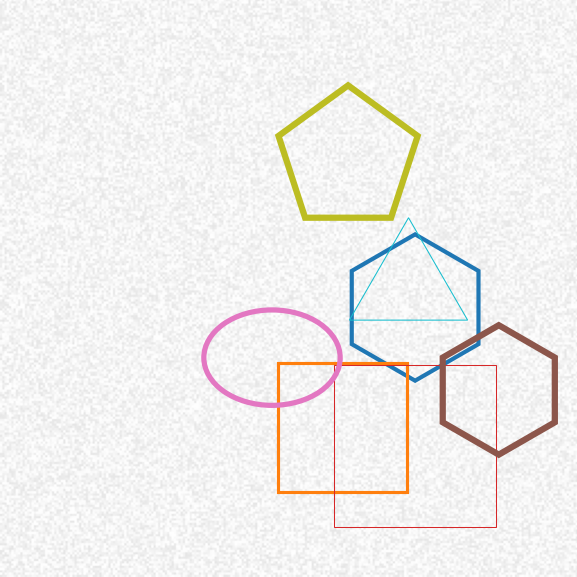[{"shape": "hexagon", "thickness": 2, "radius": 0.63, "center": [0.719, 0.467]}, {"shape": "square", "thickness": 1.5, "radius": 0.56, "center": [0.593, 0.259]}, {"shape": "square", "thickness": 0.5, "radius": 0.7, "center": [0.718, 0.227]}, {"shape": "hexagon", "thickness": 3, "radius": 0.56, "center": [0.864, 0.324]}, {"shape": "oval", "thickness": 2.5, "radius": 0.59, "center": [0.471, 0.38]}, {"shape": "pentagon", "thickness": 3, "radius": 0.63, "center": [0.603, 0.725]}, {"shape": "triangle", "thickness": 0.5, "radius": 0.59, "center": [0.707, 0.504]}]